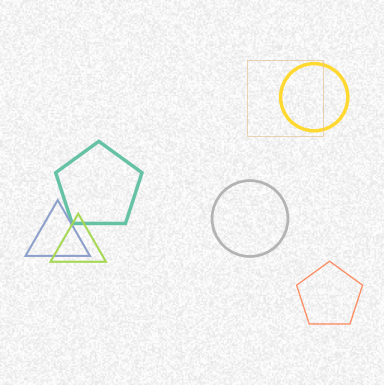[{"shape": "pentagon", "thickness": 2.5, "radius": 0.59, "center": [0.257, 0.515]}, {"shape": "pentagon", "thickness": 1, "radius": 0.45, "center": [0.856, 0.231]}, {"shape": "triangle", "thickness": 1.5, "radius": 0.48, "center": [0.15, 0.384]}, {"shape": "triangle", "thickness": 1.5, "radius": 0.42, "center": [0.203, 0.362]}, {"shape": "circle", "thickness": 2.5, "radius": 0.44, "center": [0.816, 0.748]}, {"shape": "square", "thickness": 0.5, "radius": 0.49, "center": [0.741, 0.747]}, {"shape": "circle", "thickness": 2, "radius": 0.49, "center": [0.649, 0.432]}]